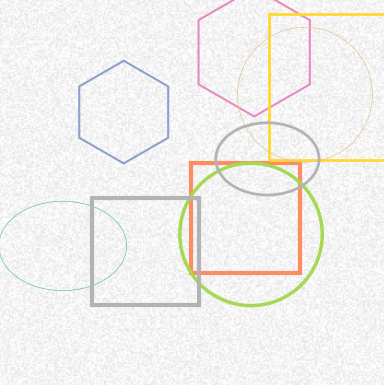[{"shape": "oval", "thickness": 0.5, "radius": 0.83, "center": [0.163, 0.361]}, {"shape": "square", "thickness": 3, "radius": 0.71, "center": [0.638, 0.434]}, {"shape": "hexagon", "thickness": 1.5, "radius": 0.67, "center": [0.321, 0.709]}, {"shape": "hexagon", "thickness": 1.5, "radius": 0.83, "center": [0.66, 0.864]}, {"shape": "circle", "thickness": 2.5, "radius": 0.93, "center": [0.652, 0.391]}, {"shape": "square", "thickness": 2, "radius": 0.95, "center": [0.887, 0.775]}, {"shape": "circle", "thickness": 0.5, "radius": 0.88, "center": [0.792, 0.754]}, {"shape": "square", "thickness": 3, "radius": 0.69, "center": [0.377, 0.346]}, {"shape": "oval", "thickness": 2, "radius": 0.67, "center": [0.695, 0.587]}]